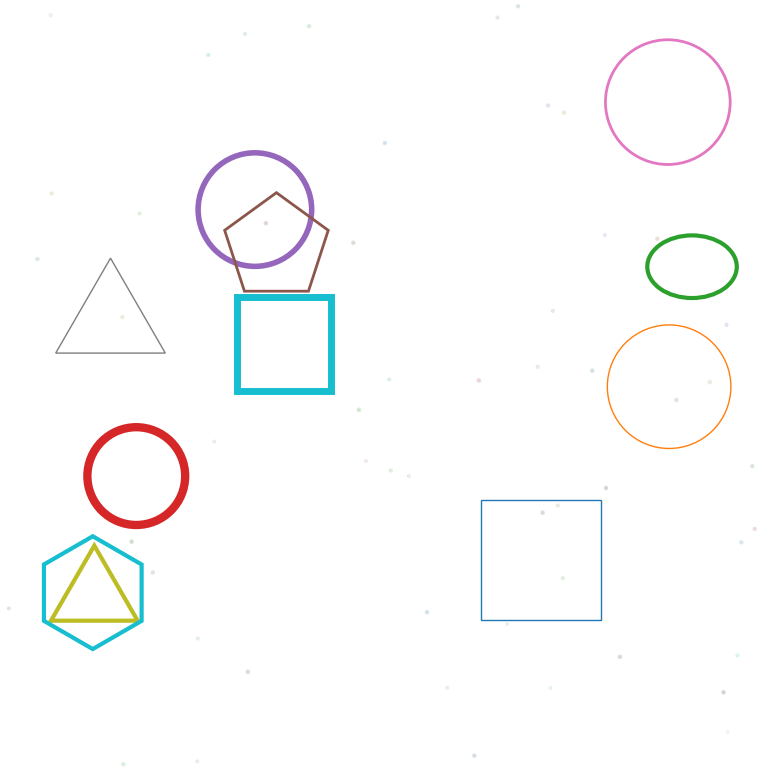[{"shape": "square", "thickness": 0.5, "radius": 0.39, "center": [0.703, 0.273]}, {"shape": "circle", "thickness": 0.5, "radius": 0.4, "center": [0.869, 0.498]}, {"shape": "oval", "thickness": 1.5, "radius": 0.29, "center": [0.899, 0.654]}, {"shape": "circle", "thickness": 3, "radius": 0.32, "center": [0.177, 0.382]}, {"shape": "circle", "thickness": 2, "radius": 0.37, "center": [0.331, 0.728]}, {"shape": "pentagon", "thickness": 1, "radius": 0.35, "center": [0.359, 0.679]}, {"shape": "circle", "thickness": 1, "radius": 0.4, "center": [0.867, 0.867]}, {"shape": "triangle", "thickness": 0.5, "radius": 0.41, "center": [0.144, 0.583]}, {"shape": "triangle", "thickness": 1.5, "radius": 0.32, "center": [0.122, 0.226]}, {"shape": "hexagon", "thickness": 1.5, "radius": 0.37, "center": [0.12, 0.23]}, {"shape": "square", "thickness": 2.5, "radius": 0.3, "center": [0.369, 0.553]}]